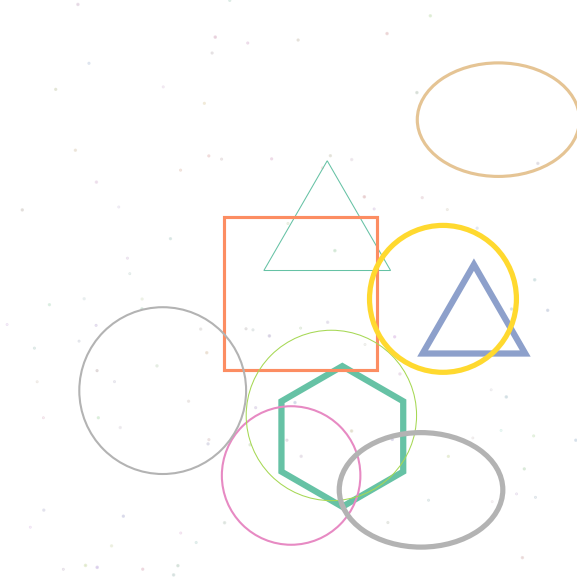[{"shape": "hexagon", "thickness": 3, "radius": 0.61, "center": [0.593, 0.243]}, {"shape": "triangle", "thickness": 0.5, "radius": 0.63, "center": [0.567, 0.594]}, {"shape": "square", "thickness": 1.5, "radius": 0.66, "center": [0.52, 0.491]}, {"shape": "triangle", "thickness": 3, "radius": 0.51, "center": [0.821, 0.438]}, {"shape": "circle", "thickness": 1, "radius": 0.6, "center": [0.504, 0.176]}, {"shape": "circle", "thickness": 0.5, "radius": 0.74, "center": [0.574, 0.28]}, {"shape": "circle", "thickness": 2.5, "radius": 0.64, "center": [0.767, 0.482]}, {"shape": "oval", "thickness": 1.5, "radius": 0.7, "center": [0.863, 0.792]}, {"shape": "circle", "thickness": 1, "radius": 0.72, "center": [0.282, 0.323]}, {"shape": "oval", "thickness": 2.5, "radius": 0.71, "center": [0.729, 0.151]}]